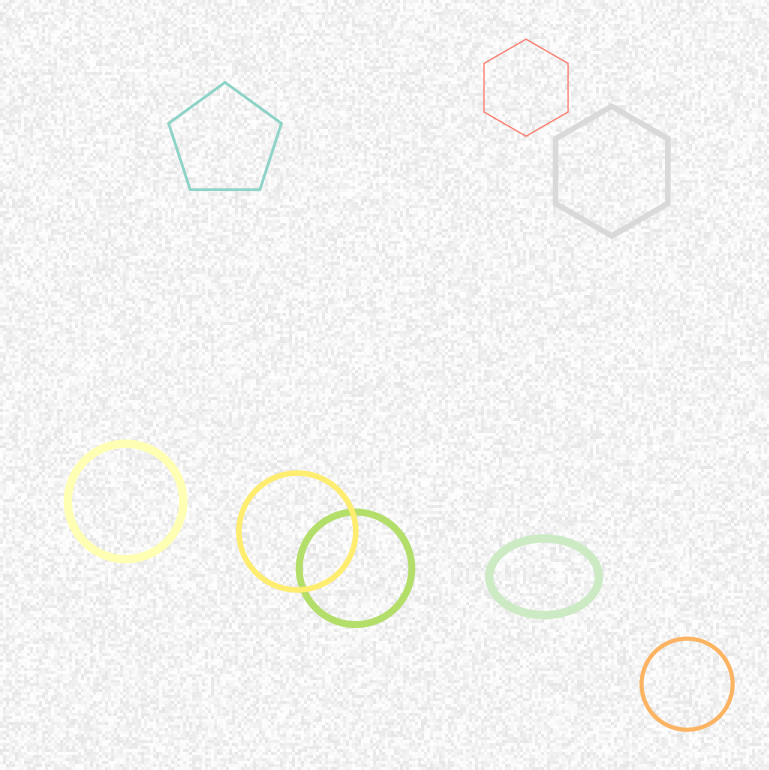[{"shape": "pentagon", "thickness": 1, "radius": 0.39, "center": [0.292, 0.816]}, {"shape": "circle", "thickness": 3, "radius": 0.37, "center": [0.163, 0.349]}, {"shape": "hexagon", "thickness": 0.5, "radius": 0.32, "center": [0.683, 0.886]}, {"shape": "circle", "thickness": 1.5, "radius": 0.3, "center": [0.892, 0.111]}, {"shape": "circle", "thickness": 2.5, "radius": 0.37, "center": [0.462, 0.262]}, {"shape": "hexagon", "thickness": 2, "radius": 0.42, "center": [0.794, 0.778]}, {"shape": "oval", "thickness": 3, "radius": 0.36, "center": [0.707, 0.251]}, {"shape": "circle", "thickness": 2, "radius": 0.38, "center": [0.386, 0.31]}]